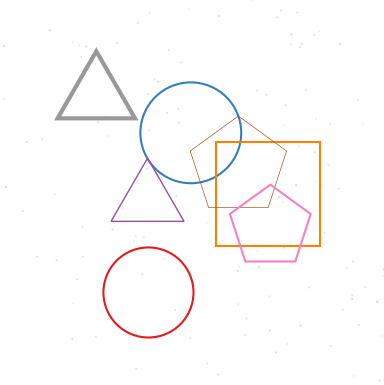[{"shape": "circle", "thickness": 1.5, "radius": 0.58, "center": [0.386, 0.24]}, {"shape": "circle", "thickness": 1.5, "radius": 0.65, "center": [0.496, 0.655]}, {"shape": "triangle", "thickness": 1, "radius": 0.55, "center": [0.383, 0.48]}, {"shape": "square", "thickness": 1.5, "radius": 0.68, "center": [0.696, 0.497]}, {"shape": "pentagon", "thickness": 0.5, "radius": 0.66, "center": [0.619, 0.567]}, {"shape": "pentagon", "thickness": 1.5, "radius": 0.55, "center": [0.702, 0.41]}, {"shape": "triangle", "thickness": 3, "radius": 0.58, "center": [0.25, 0.751]}]